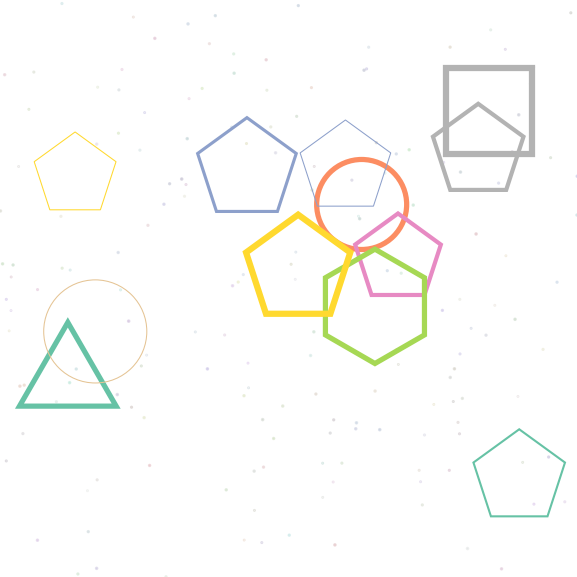[{"shape": "triangle", "thickness": 2.5, "radius": 0.48, "center": [0.117, 0.344]}, {"shape": "pentagon", "thickness": 1, "radius": 0.42, "center": [0.899, 0.172]}, {"shape": "circle", "thickness": 2.5, "radius": 0.39, "center": [0.626, 0.645]}, {"shape": "pentagon", "thickness": 0.5, "radius": 0.41, "center": [0.598, 0.709]}, {"shape": "pentagon", "thickness": 1.5, "radius": 0.45, "center": [0.428, 0.706]}, {"shape": "pentagon", "thickness": 2, "radius": 0.39, "center": [0.689, 0.551]}, {"shape": "hexagon", "thickness": 2.5, "radius": 0.5, "center": [0.649, 0.469]}, {"shape": "pentagon", "thickness": 3, "radius": 0.47, "center": [0.516, 0.533]}, {"shape": "pentagon", "thickness": 0.5, "radius": 0.37, "center": [0.13, 0.696]}, {"shape": "circle", "thickness": 0.5, "radius": 0.45, "center": [0.165, 0.425]}, {"shape": "pentagon", "thickness": 2, "radius": 0.41, "center": [0.828, 0.737]}, {"shape": "square", "thickness": 3, "radius": 0.37, "center": [0.847, 0.807]}]